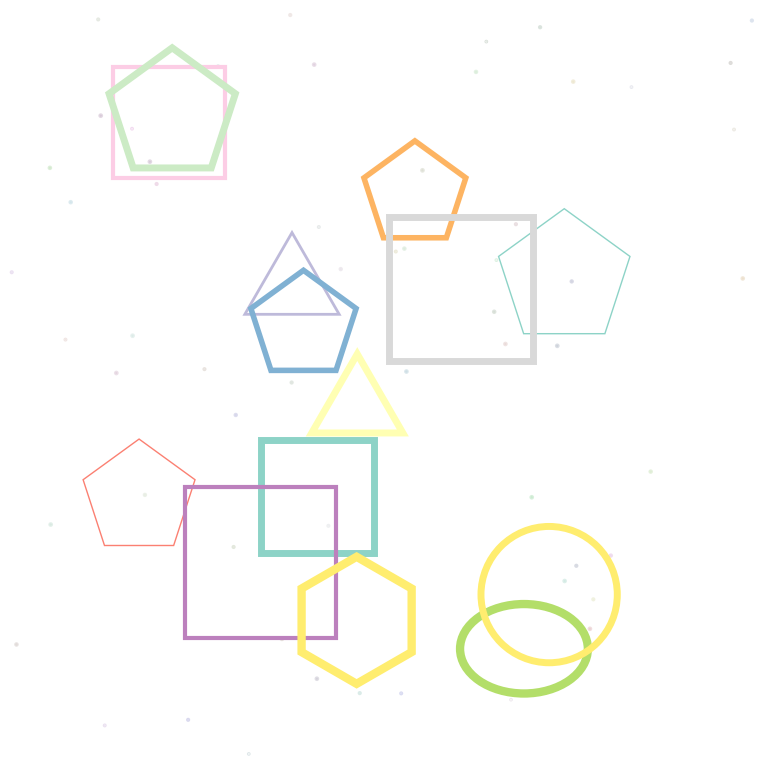[{"shape": "square", "thickness": 2.5, "radius": 0.37, "center": [0.412, 0.355]}, {"shape": "pentagon", "thickness": 0.5, "radius": 0.45, "center": [0.733, 0.639]}, {"shape": "triangle", "thickness": 2.5, "radius": 0.34, "center": [0.464, 0.472]}, {"shape": "triangle", "thickness": 1, "radius": 0.35, "center": [0.379, 0.627]}, {"shape": "pentagon", "thickness": 0.5, "radius": 0.38, "center": [0.181, 0.353]}, {"shape": "pentagon", "thickness": 2, "radius": 0.36, "center": [0.394, 0.577]}, {"shape": "pentagon", "thickness": 2, "radius": 0.35, "center": [0.539, 0.747]}, {"shape": "oval", "thickness": 3, "radius": 0.41, "center": [0.68, 0.157]}, {"shape": "square", "thickness": 1.5, "radius": 0.36, "center": [0.219, 0.841]}, {"shape": "square", "thickness": 2.5, "radius": 0.47, "center": [0.599, 0.625]}, {"shape": "square", "thickness": 1.5, "radius": 0.49, "center": [0.339, 0.27]}, {"shape": "pentagon", "thickness": 2.5, "radius": 0.43, "center": [0.224, 0.852]}, {"shape": "hexagon", "thickness": 3, "radius": 0.41, "center": [0.463, 0.194]}, {"shape": "circle", "thickness": 2.5, "radius": 0.44, "center": [0.713, 0.228]}]